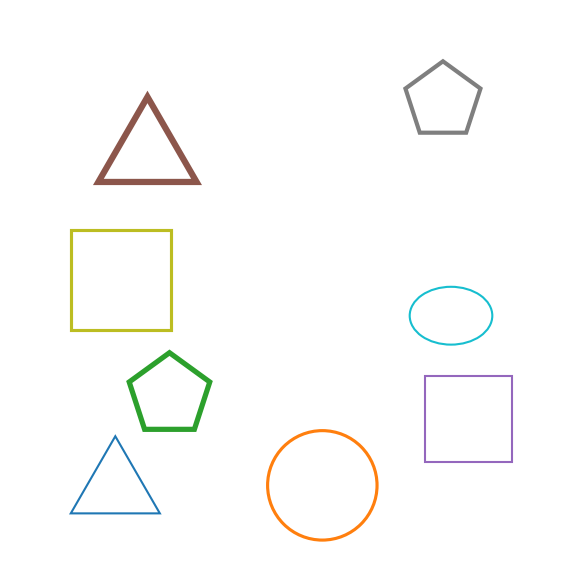[{"shape": "triangle", "thickness": 1, "radius": 0.45, "center": [0.2, 0.155]}, {"shape": "circle", "thickness": 1.5, "radius": 0.47, "center": [0.558, 0.159]}, {"shape": "pentagon", "thickness": 2.5, "radius": 0.37, "center": [0.293, 0.315]}, {"shape": "square", "thickness": 1, "radius": 0.38, "center": [0.811, 0.273]}, {"shape": "triangle", "thickness": 3, "radius": 0.49, "center": [0.255, 0.733]}, {"shape": "pentagon", "thickness": 2, "radius": 0.34, "center": [0.767, 0.825]}, {"shape": "square", "thickness": 1.5, "radius": 0.43, "center": [0.21, 0.515]}, {"shape": "oval", "thickness": 1, "radius": 0.36, "center": [0.781, 0.452]}]